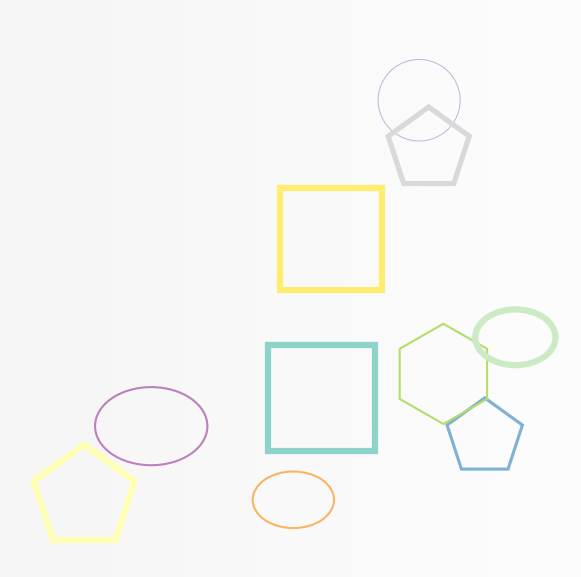[{"shape": "square", "thickness": 3, "radius": 0.46, "center": [0.553, 0.31]}, {"shape": "pentagon", "thickness": 3, "radius": 0.46, "center": [0.145, 0.138]}, {"shape": "circle", "thickness": 0.5, "radius": 0.35, "center": [0.721, 0.826]}, {"shape": "pentagon", "thickness": 1.5, "radius": 0.34, "center": [0.834, 0.242]}, {"shape": "oval", "thickness": 1, "radius": 0.35, "center": [0.505, 0.134]}, {"shape": "hexagon", "thickness": 1, "radius": 0.43, "center": [0.763, 0.352]}, {"shape": "pentagon", "thickness": 2.5, "radius": 0.37, "center": [0.738, 0.741]}, {"shape": "oval", "thickness": 1, "radius": 0.48, "center": [0.26, 0.261]}, {"shape": "oval", "thickness": 3, "radius": 0.34, "center": [0.887, 0.415]}, {"shape": "square", "thickness": 3, "radius": 0.44, "center": [0.569, 0.585]}]